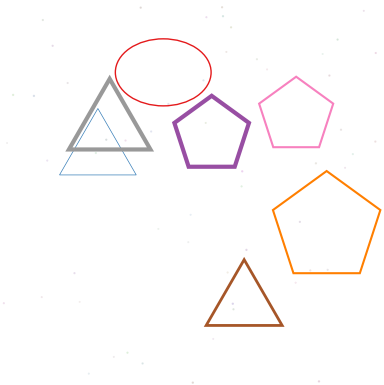[{"shape": "oval", "thickness": 1, "radius": 0.62, "center": [0.424, 0.812]}, {"shape": "triangle", "thickness": 0.5, "radius": 0.58, "center": [0.254, 0.603]}, {"shape": "pentagon", "thickness": 3, "radius": 0.51, "center": [0.55, 0.649]}, {"shape": "pentagon", "thickness": 1.5, "radius": 0.73, "center": [0.848, 0.409]}, {"shape": "triangle", "thickness": 2, "radius": 0.57, "center": [0.634, 0.212]}, {"shape": "pentagon", "thickness": 1.5, "radius": 0.51, "center": [0.769, 0.7]}, {"shape": "triangle", "thickness": 3, "radius": 0.61, "center": [0.285, 0.673]}]